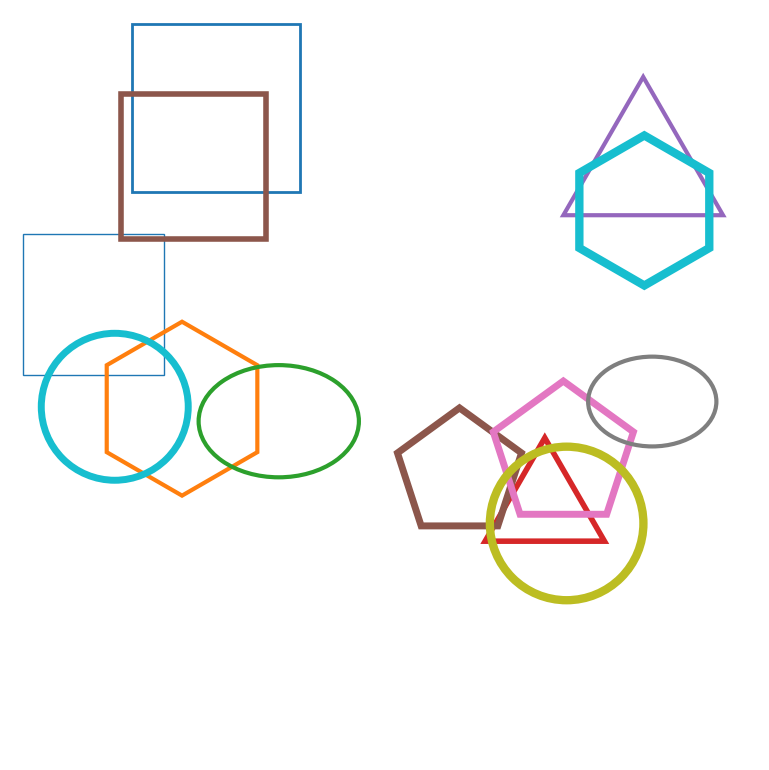[{"shape": "square", "thickness": 1, "radius": 0.54, "center": [0.28, 0.86]}, {"shape": "square", "thickness": 0.5, "radius": 0.46, "center": [0.122, 0.605]}, {"shape": "hexagon", "thickness": 1.5, "radius": 0.56, "center": [0.236, 0.469]}, {"shape": "oval", "thickness": 1.5, "radius": 0.52, "center": [0.362, 0.453]}, {"shape": "triangle", "thickness": 2, "radius": 0.45, "center": [0.708, 0.342]}, {"shape": "triangle", "thickness": 1.5, "radius": 0.6, "center": [0.835, 0.78]}, {"shape": "square", "thickness": 2, "radius": 0.47, "center": [0.251, 0.784]}, {"shape": "pentagon", "thickness": 2.5, "radius": 0.42, "center": [0.597, 0.386]}, {"shape": "pentagon", "thickness": 2.5, "radius": 0.48, "center": [0.732, 0.41]}, {"shape": "oval", "thickness": 1.5, "radius": 0.42, "center": [0.847, 0.479]}, {"shape": "circle", "thickness": 3, "radius": 0.5, "center": [0.736, 0.32]}, {"shape": "hexagon", "thickness": 3, "radius": 0.49, "center": [0.837, 0.727]}, {"shape": "circle", "thickness": 2.5, "radius": 0.48, "center": [0.149, 0.472]}]